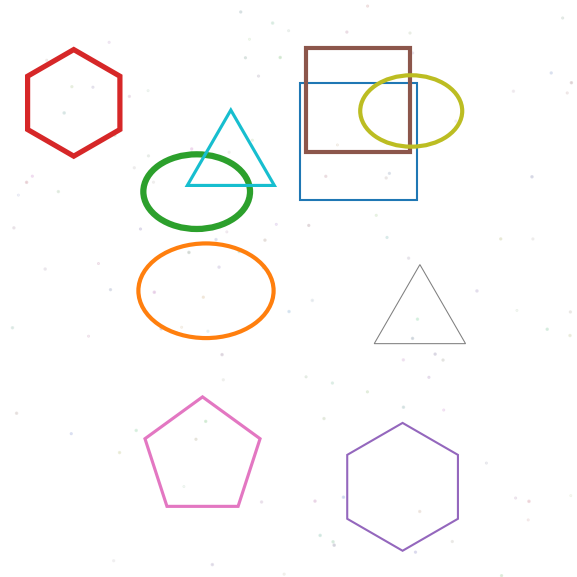[{"shape": "square", "thickness": 1, "radius": 0.51, "center": [0.62, 0.754]}, {"shape": "oval", "thickness": 2, "radius": 0.59, "center": [0.357, 0.496]}, {"shape": "oval", "thickness": 3, "radius": 0.46, "center": [0.341, 0.667]}, {"shape": "hexagon", "thickness": 2.5, "radius": 0.46, "center": [0.128, 0.821]}, {"shape": "hexagon", "thickness": 1, "radius": 0.55, "center": [0.697, 0.156]}, {"shape": "square", "thickness": 2, "radius": 0.45, "center": [0.62, 0.826]}, {"shape": "pentagon", "thickness": 1.5, "radius": 0.52, "center": [0.351, 0.207]}, {"shape": "triangle", "thickness": 0.5, "radius": 0.46, "center": [0.727, 0.45]}, {"shape": "oval", "thickness": 2, "radius": 0.44, "center": [0.712, 0.807]}, {"shape": "triangle", "thickness": 1.5, "radius": 0.44, "center": [0.4, 0.722]}]